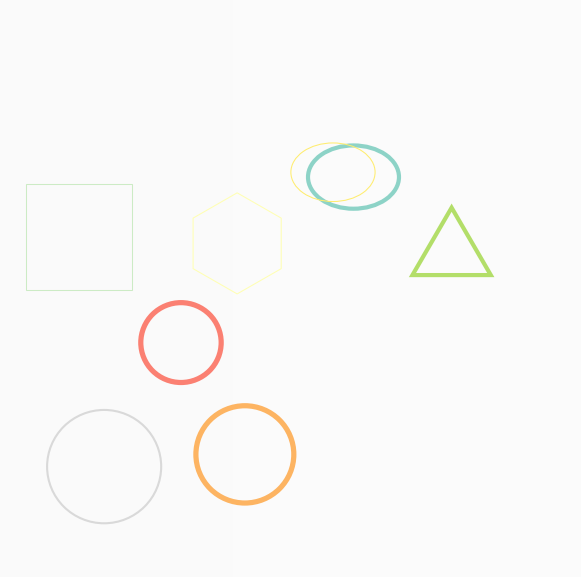[{"shape": "oval", "thickness": 2, "radius": 0.39, "center": [0.608, 0.692]}, {"shape": "hexagon", "thickness": 0.5, "radius": 0.44, "center": [0.408, 0.578]}, {"shape": "circle", "thickness": 2.5, "radius": 0.35, "center": [0.311, 0.406]}, {"shape": "circle", "thickness": 2.5, "radius": 0.42, "center": [0.421, 0.212]}, {"shape": "triangle", "thickness": 2, "radius": 0.39, "center": [0.777, 0.562]}, {"shape": "circle", "thickness": 1, "radius": 0.49, "center": [0.179, 0.191]}, {"shape": "square", "thickness": 0.5, "radius": 0.46, "center": [0.135, 0.589]}, {"shape": "oval", "thickness": 0.5, "radius": 0.36, "center": [0.573, 0.701]}]